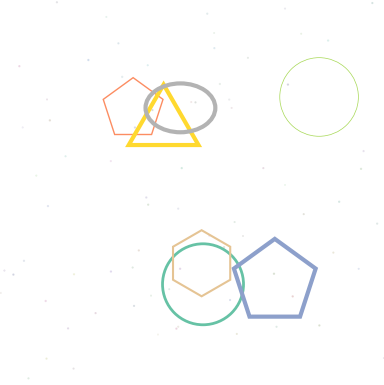[{"shape": "circle", "thickness": 2, "radius": 0.53, "center": [0.527, 0.262]}, {"shape": "pentagon", "thickness": 1, "radius": 0.41, "center": [0.346, 0.717]}, {"shape": "pentagon", "thickness": 3, "radius": 0.56, "center": [0.714, 0.268]}, {"shape": "circle", "thickness": 0.5, "radius": 0.51, "center": [0.829, 0.748]}, {"shape": "triangle", "thickness": 3, "radius": 0.52, "center": [0.425, 0.676]}, {"shape": "hexagon", "thickness": 1.5, "radius": 0.43, "center": [0.524, 0.316]}, {"shape": "oval", "thickness": 3, "radius": 0.45, "center": [0.469, 0.72]}]